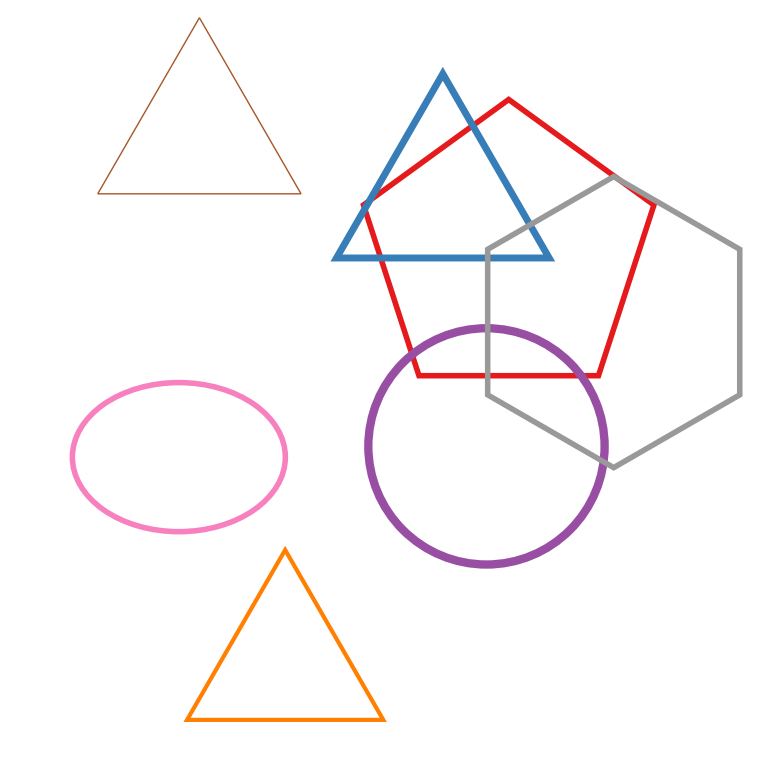[{"shape": "pentagon", "thickness": 2, "radius": 0.99, "center": [0.661, 0.672]}, {"shape": "triangle", "thickness": 2.5, "radius": 0.8, "center": [0.575, 0.745]}, {"shape": "circle", "thickness": 3, "radius": 0.77, "center": [0.632, 0.42]}, {"shape": "triangle", "thickness": 1.5, "radius": 0.74, "center": [0.37, 0.139]}, {"shape": "triangle", "thickness": 0.5, "radius": 0.76, "center": [0.259, 0.825]}, {"shape": "oval", "thickness": 2, "radius": 0.69, "center": [0.232, 0.406]}, {"shape": "hexagon", "thickness": 2, "radius": 0.94, "center": [0.797, 0.582]}]